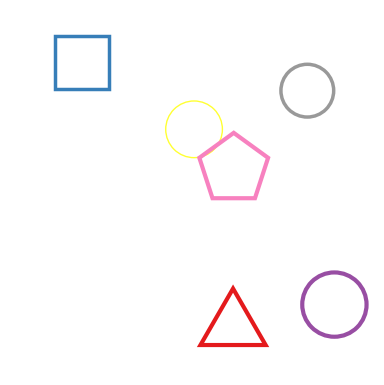[{"shape": "triangle", "thickness": 3, "radius": 0.49, "center": [0.605, 0.153]}, {"shape": "square", "thickness": 2.5, "radius": 0.35, "center": [0.213, 0.838]}, {"shape": "circle", "thickness": 3, "radius": 0.42, "center": [0.869, 0.209]}, {"shape": "circle", "thickness": 1, "radius": 0.37, "center": [0.504, 0.664]}, {"shape": "pentagon", "thickness": 3, "radius": 0.47, "center": [0.607, 0.561]}, {"shape": "circle", "thickness": 2.5, "radius": 0.34, "center": [0.798, 0.765]}]